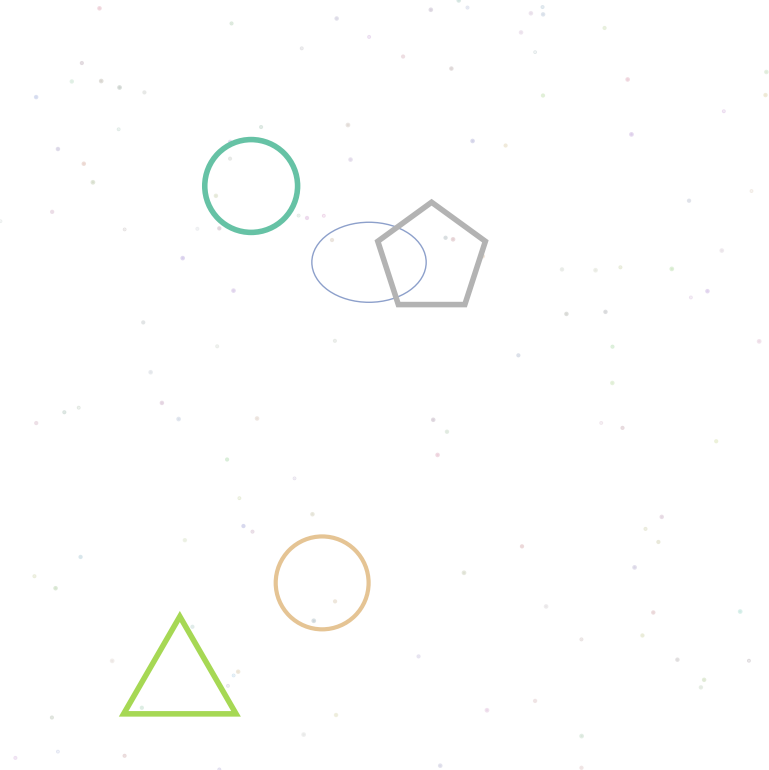[{"shape": "circle", "thickness": 2, "radius": 0.3, "center": [0.326, 0.758]}, {"shape": "oval", "thickness": 0.5, "radius": 0.37, "center": [0.479, 0.659]}, {"shape": "triangle", "thickness": 2, "radius": 0.42, "center": [0.234, 0.115]}, {"shape": "circle", "thickness": 1.5, "radius": 0.3, "center": [0.418, 0.243]}, {"shape": "pentagon", "thickness": 2, "radius": 0.37, "center": [0.561, 0.664]}]